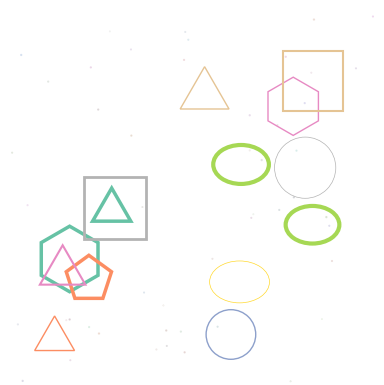[{"shape": "triangle", "thickness": 2.5, "radius": 0.29, "center": [0.29, 0.454]}, {"shape": "hexagon", "thickness": 2.5, "radius": 0.43, "center": [0.181, 0.327]}, {"shape": "triangle", "thickness": 1, "radius": 0.3, "center": [0.142, 0.119]}, {"shape": "pentagon", "thickness": 2.5, "radius": 0.31, "center": [0.231, 0.275]}, {"shape": "circle", "thickness": 1, "radius": 0.32, "center": [0.6, 0.131]}, {"shape": "triangle", "thickness": 1.5, "radius": 0.34, "center": [0.163, 0.295]}, {"shape": "hexagon", "thickness": 1, "radius": 0.38, "center": [0.762, 0.724]}, {"shape": "oval", "thickness": 3, "radius": 0.36, "center": [0.626, 0.573]}, {"shape": "oval", "thickness": 3, "radius": 0.35, "center": [0.812, 0.416]}, {"shape": "oval", "thickness": 0.5, "radius": 0.39, "center": [0.622, 0.268]}, {"shape": "triangle", "thickness": 1, "radius": 0.37, "center": [0.531, 0.754]}, {"shape": "square", "thickness": 1.5, "radius": 0.39, "center": [0.813, 0.789]}, {"shape": "square", "thickness": 2, "radius": 0.4, "center": [0.299, 0.46]}, {"shape": "circle", "thickness": 0.5, "radius": 0.4, "center": [0.793, 0.564]}]